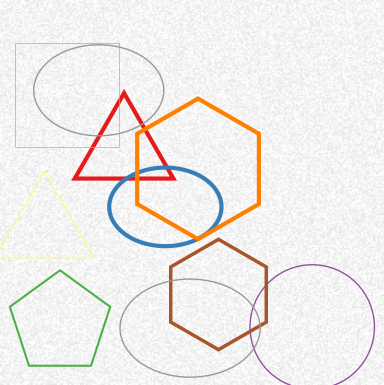[{"shape": "triangle", "thickness": 3, "radius": 0.74, "center": [0.322, 0.61]}, {"shape": "oval", "thickness": 3, "radius": 0.73, "center": [0.429, 0.463]}, {"shape": "pentagon", "thickness": 1.5, "radius": 0.68, "center": [0.156, 0.161]}, {"shape": "circle", "thickness": 1, "radius": 0.81, "center": [0.811, 0.151]}, {"shape": "hexagon", "thickness": 3, "radius": 0.91, "center": [0.514, 0.561]}, {"shape": "triangle", "thickness": 0.5, "radius": 0.75, "center": [0.115, 0.405]}, {"shape": "hexagon", "thickness": 2.5, "radius": 0.72, "center": [0.568, 0.235]}, {"shape": "square", "thickness": 0.5, "radius": 0.67, "center": [0.175, 0.753]}, {"shape": "oval", "thickness": 1, "radius": 0.84, "center": [0.256, 0.766]}, {"shape": "oval", "thickness": 1, "radius": 0.91, "center": [0.494, 0.148]}]